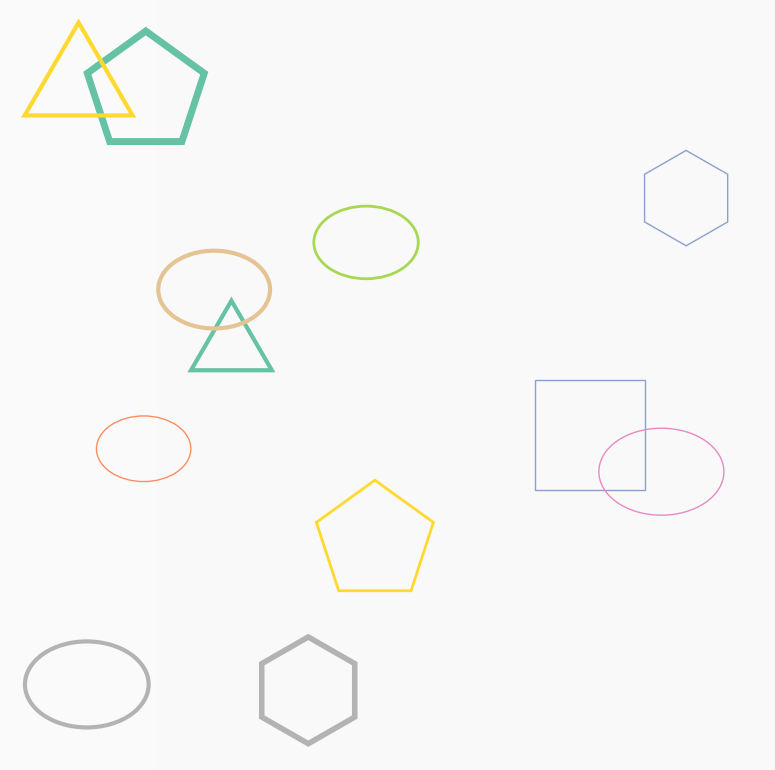[{"shape": "triangle", "thickness": 1.5, "radius": 0.3, "center": [0.299, 0.549]}, {"shape": "pentagon", "thickness": 2.5, "radius": 0.4, "center": [0.188, 0.88]}, {"shape": "oval", "thickness": 0.5, "radius": 0.3, "center": [0.185, 0.417]}, {"shape": "square", "thickness": 0.5, "radius": 0.35, "center": [0.762, 0.435]}, {"shape": "hexagon", "thickness": 0.5, "radius": 0.31, "center": [0.885, 0.743]}, {"shape": "oval", "thickness": 0.5, "radius": 0.4, "center": [0.853, 0.387]}, {"shape": "oval", "thickness": 1, "radius": 0.34, "center": [0.472, 0.685]}, {"shape": "pentagon", "thickness": 1, "radius": 0.4, "center": [0.484, 0.297]}, {"shape": "triangle", "thickness": 1.5, "radius": 0.4, "center": [0.101, 0.89]}, {"shape": "oval", "thickness": 1.5, "radius": 0.36, "center": [0.276, 0.624]}, {"shape": "hexagon", "thickness": 2, "radius": 0.35, "center": [0.398, 0.103]}, {"shape": "oval", "thickness": 1.5, "radius": 0.4, "center": [0.112, 0.111]}]